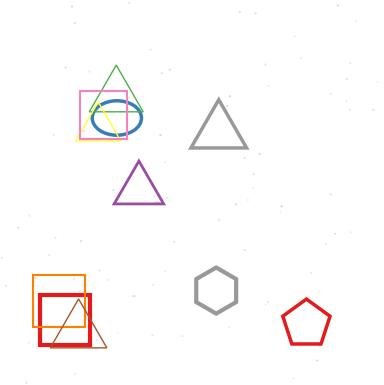[{"shape": "pentagon", "thickness": 2.5, "radius": 0.32, "center": [0.796, 0.159]}, {"shape": "square", "thickness": 3, "radius": 0.32, "center": [0.168, 0.168]}, {"shape": "oval", "thickness": 2.5, "radius": 0.32, "center": [0.304, 0.694]}, {"shape": "triangle", "thickness": 1, "radius": 0.4, "center": [0.302, 0.75]}, {"shape": "triangle", "thickness": 2, "radius": 0.37, "center": [0.361, 0.507]}, {"shape": "square", "thickness": 1.5, "radius": 0.34, "center": [0.154, 0.219]}, {"shape": "triangle", "thickness": 1, "radius": 0.34, "center": [0.255, 0.668]}, {"shape": "triangle", "thickness": 1, "radius": 0.42, "center": [0.204, 0.139]}, {"shape": "square", "thickness": 1.5, "radius": 0.31, "center": [0.269, 0.701]}, {"shape": "triangle", "thickness": 2.5, "radius": 0.42, "center": [0.568, 0.657]}, {"shape": "hexagon", "thickness": 3, "radius": 0.3, "center": [0.562, 0.245]}]